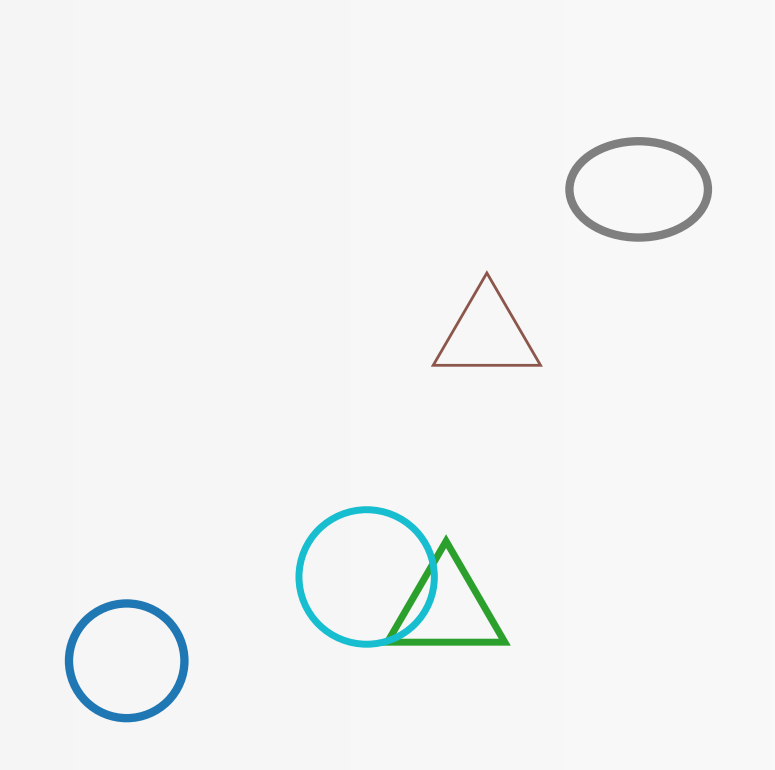[{"shape": "circle", "thickness": 3, "radius": 0.37, "center": [0.163, 0.142]}, {"shape": "triangle", "thickness": 2.5, "radius": 0.44, "center": [0.576, 0.21]}, {"shape": "triangle", "thickness": 1, "radius": 0.4, "center": [0.628, 0.566]}, {"shape": "oval", "thickness": 3, "radius": 0.45, "center": [0.824, 0.754]}, {"shape": "circle", "thickness": 2.5, "radius": 0.44, "center": [0.473, 0.251]}]